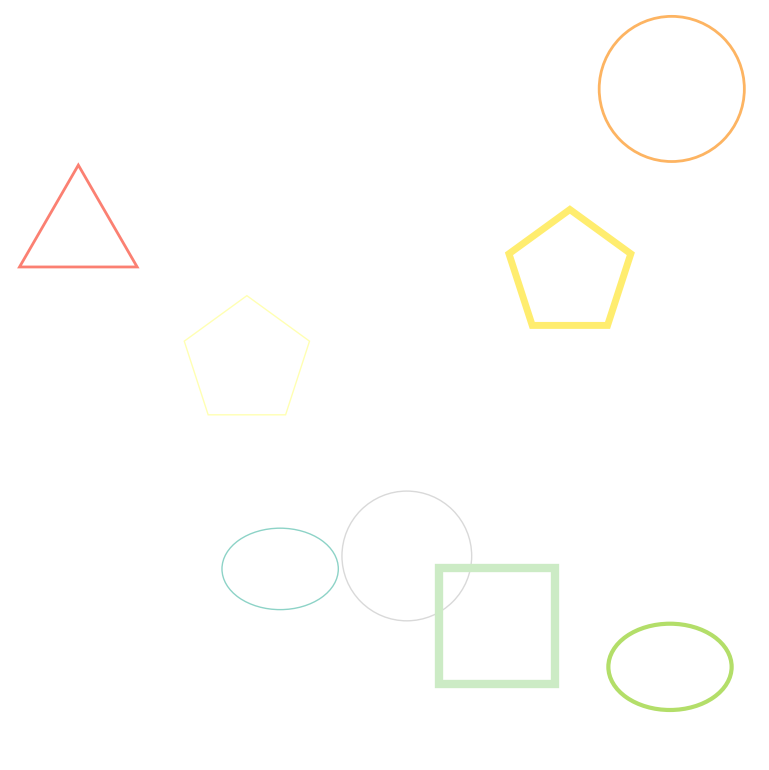[{"shape": "oval", "thickness": 0.5, "radius": 0.38, "center": [0.364, 0.261]}, {"shape": "pentagon", "thickness": 0.5, "radius": 0.43, "center": [0.321, 0.53]}, {"shape": "triangle", "thickness": 1, "radius": 0.44, "center": [0.102, 0.697]}, {"shape": "circle", "thickness": 1, "radius": 0.47, "center": [0.872, 0.884]}, {"shape": "oval", "thickness": 1.5, "radius": 0.4, "center": [0.87, 0.134]}, {"shape": "circle", "thickness": 0.5, "radius": 0.42, "center": [0.528, 0.278]}, {"shape": "square", "thickness": 3, "radius": 0.38, "center": [0.646, 0.187]}, {"shape": "pentagon", "thickness": 2.5, "radius": 0.42, "center": [0.74, 0.645]}]